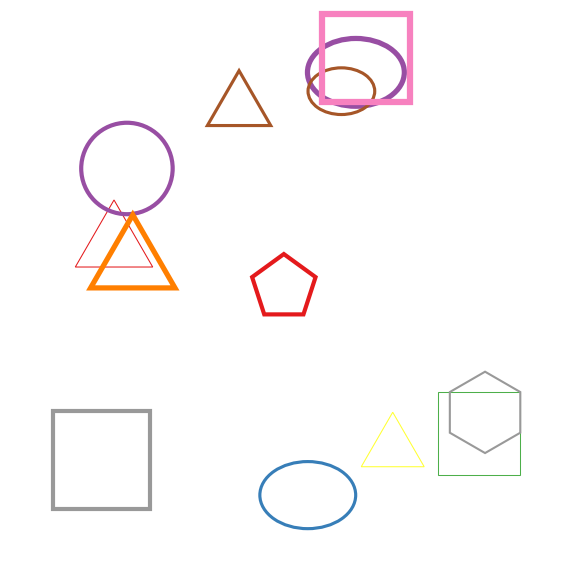[{"shape": "triangle", "thickness": 0.5, "radius": 0.39, "center": [0.197, 0.575]}, {"shape": "pentagon", "thickness": 2, "radius": 0.29, "center": [0.492, 0.501]}, {"shape": "oval", "thickness": 1.5, "radius": 0.41, "center": [0.533, 0.142]}, {"shape": "square", "thickness": 0.5, "radius": 0.36, "center": [0.83, 0.248]}, {"shape": "circle", "thickness": 2, "radius": 0.4, "center": [0.22, 0.707]}, {"shape": "oval", "thickness": 2.5, "radius": 0.42, "center": [0.616, 0.874]}, {"shape": "triangle", "thickness": 2.5, "radius": 0.42, "center": [0.23, 0.543]}, {"shape": "triangle", "thickness": 0.5, "radius": 0.31, "center": [0.68, 0.222]}, {"shape": "triangle", "thickness": 1.5, "radius": 0.32, "center": [0.414, 0.813]}, {"shape": "oval", "thickness": 1.5, "radius": 0.29, "center": [0.591, 0.841]}, {"shape": "square", "thickness": 3, "radius": 0.38, "center": [0.634, 0.898]}, {"shape": "hexagon", "thickness": 1, "radius": 0.35, "center": [0.84, 0.285]}, {"shape": "square", "thickness": 2, "radius": 0.42, "center": [0.175, 0.203]}]